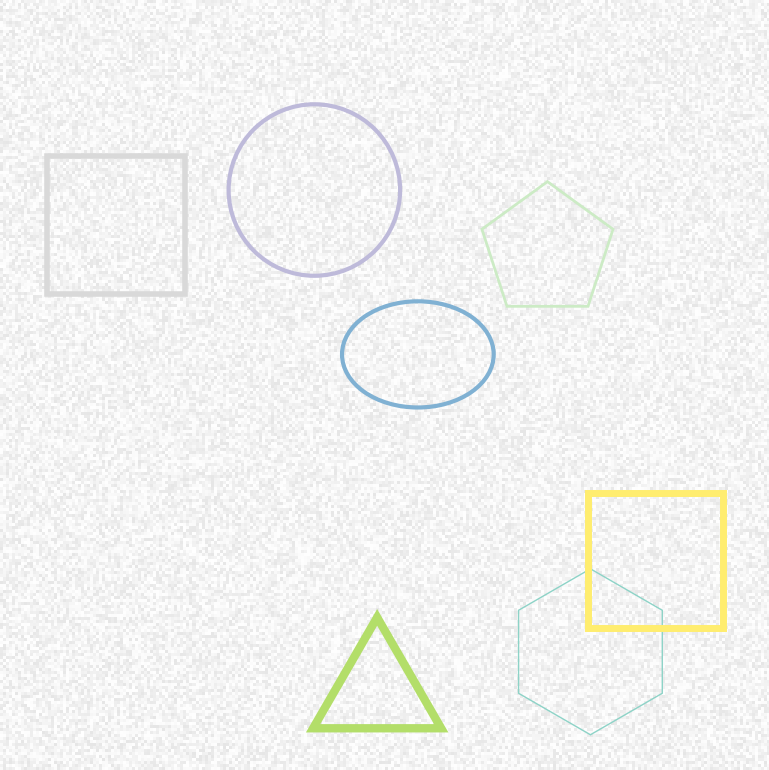[{"shape": "hexagon", "thickness": 0.5, "radius": 0.54, "center": [0.767, 0.154]}, {"shape": "circle", "thickness": 1.5, "radius": 0.56, "center": [0.408, 0.753]}, {"shape": "oval", "thickness": 1.5, "radius": 0.49, "center": [0.543, 0.54]}, {"shape": "triangle", "thickness": 3, "radius": 0.48, "center": [0.49, 0.102]}, {"shape": "square", "thickness": 2, "radius": 0.45, "center": [0.15, 0.708]}, {"shape": "pentagon", "thickness": 1, "radius": 0.45, "center": [0.711, 0.675]}, {"shape": "square", "thickness": 2.5, "radius": 0.44, "center": [0.851, 0.272]}]